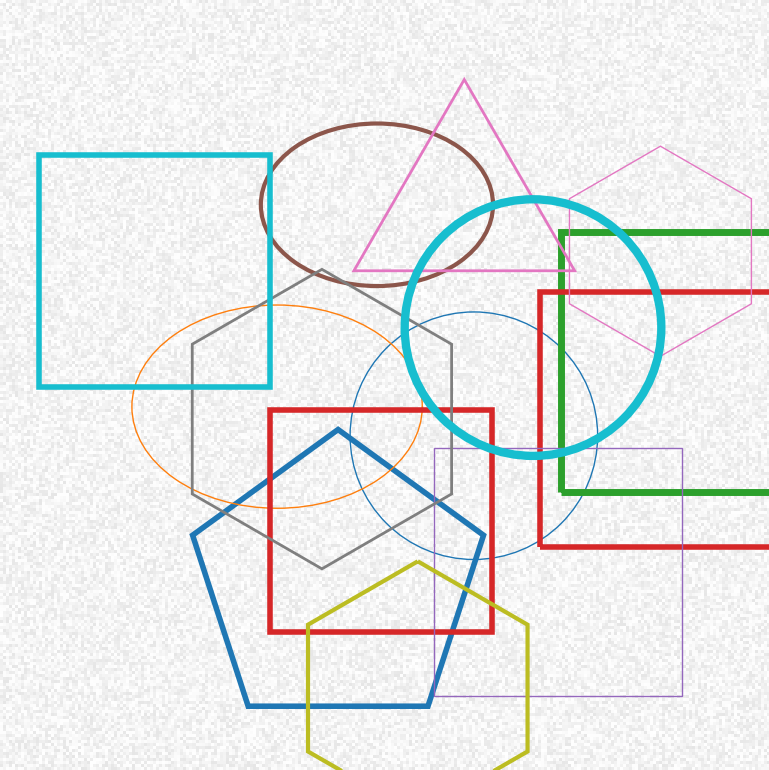[{"shape": "pentagon", "thickness": 2, "radius": 0.99, "center": [0.439, 0.244]}, {"shape": "circle", "thickness": 0.5, "radius": 0.8, "center": [0.615, 0.434]}, {"shape": "oval", "thickness": 0.5, "radius": 0.94, "center": [0.36, 0.472]}, {"shape": "square", "thickness": 2.5, "radius": 0.84, "center": [0.897, 0.53]}, {"shape": "square", "thickness": 2, "radius": 0.72, "center": [0.495, 0.323]}, {"shape": "square", "thickness": 2, "radius": 0.83, "center": [0.867, 0.455]}, {"shape": "square", "thickness": 0.5, "radius": 0.8, "center": [0.725, 0.257]}, {"shape": "oval", "thickness": 1.5, "radius": 0.75, "center": [0.49, 0.734]}, {"shape": "triangle", "thickness": 1, "radius": 0.83, "center": [0.603, 0.731]}, {"shape": "hexagon", "thickness": 0.5, "radius": 0.68, "center": [0.858, 0.674]}, {"shape": "hexagon", "thickness": 1, "radius": 0.97, "center": [0.418, 0.456]}, {"shape": "hexagon", "thickness": 1.5, "radius": 0.82, "center": [0.543, 0.106]}, {"shape": "square", "thickness": 2, "radius": 0.75, "center": [0.201, 0.648]}, {"shape": "circle", "thickness": 3, "radius": 0.83, "center": [0.692, 0.575]}]